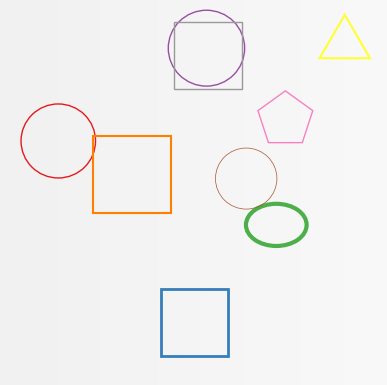[{"shape": "circle", "thickness": 1, "radius": 0.48, "center": [0.15, 0.634]}, {"shape": "square", "thickness": 2, "radius": 0.43, "center": [0.502, 0.162]}, {"shape": "oval", "thickness": 3, "radius": 0.39, "center": [0.713, 0.416]}, {"shape": "circle", "thickness": 1, "radius": 0.49, "center": [0.533, 0.875]}, {"shape": "square", "thickness": 1.5, "radius": 0.5, "center": [0.341, 0.548]}, {"shape": "triangle", "thickness": 1.5, "radius": 0.38, "center": [0.89, 0.886]}, {"shape": "circle", "thickness": 0.5, "radius": 0.4, "center": [0.635, 0.536]}, {"shape": "pentagon", "thickness": 1, "radius": 0.37, "center": [0.736, 0.69]}, {"shape": "square", "thickness": 1, "radius": 0.44, "center": [0.538, 0.856]}]